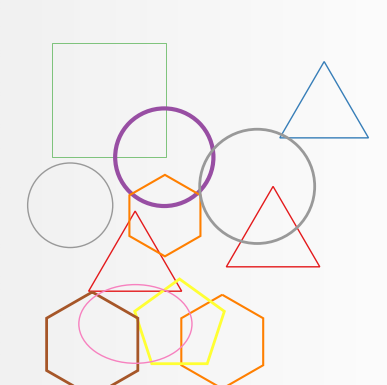[{"shape": "triangle", "thickness": 1, "radius": 0.7, "center": [0.705, 0.377]}, {"shape": "triangle", "thickness": 1, "radius": 0.69, "center": [0.349, 0.313]}, {"shape": "triangle", "thickness": 1, "radius": 0.66, "center": [0.837, 0.708]}, {"shape": "square", "thickness": 0.5, "radius": 0.74, "center": [0.281, 0.741]}, {"shape": "circle", "thickness": 3, "radius": 0.63, "center": [0.424, 0.592]}, {"shape": "hexagon", "thickness": 1.5, "radius": 0.53, "center": [0.426, 0.44]}, {"shape": "hexagon", "thickness": 1.5, "radius": 0.61, "center": [0.574, 0.112]}, {"shape": "pentagon", "thickness": 2, "radius": 0.61, "center": [0.463, 0.154]}, {"shape": "hexagon", "thickness": 2, "radius": 0.68, "center": [0.238, 0.106]}, {"shape": "oval", "thickness": 1, "radius": 0.73, "center": [0.349, 0.159]}, {"shape": "circle", "thickness": 1, "radius": 0.55, "center": [0.181, 0.467]}, {"shape": "circle", "thickness": 2, "radius": 0.74, "center": [0.664, 0.516]}]